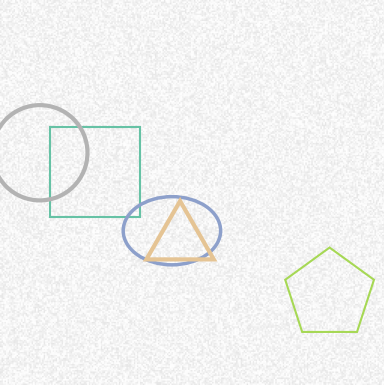[{"shape": "square", "thickness": 1.5, "radius": 0.58, "center": [0.246, 0.552]}, {"shape": "oval", "thickness": 2.5, "radius": 0.63, "center": [0.447, 0.401]}, {"shape": "pentagon", "thickness": 1.5, "radius": 0.61, "center": [0.856, 0.236]}, {"shape": "triangle", "thickness": 3, "radius": 0.51, "center": [0.468, 0.377]}, {"shape": "circle", "thickness": 3, "radius": 0.62, "center": [0.103, 0.603]}]